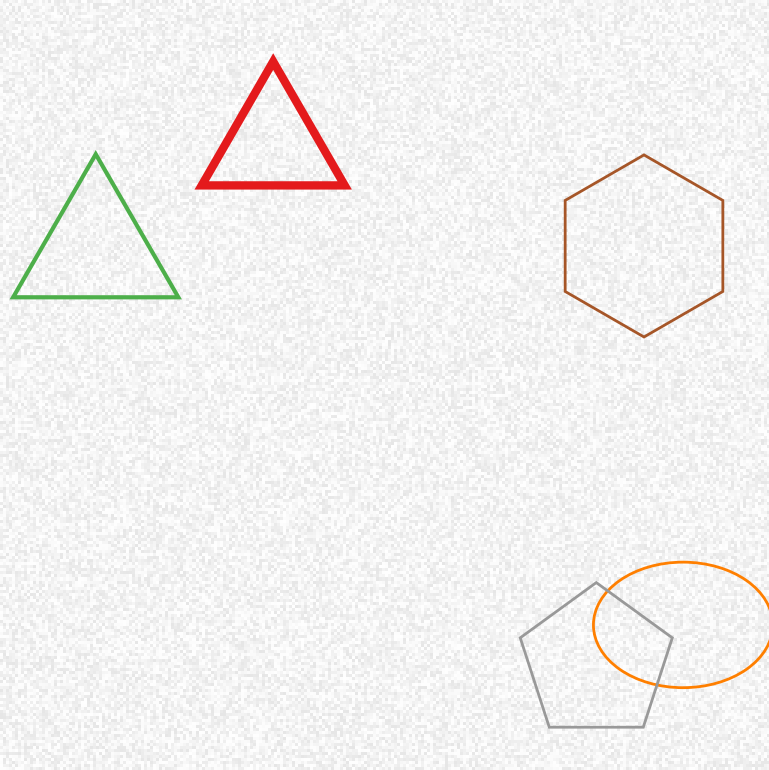[{"shape": "triangle", "thickness": 3, "radius": 0.54, "center": [0.355, 0.813]}, {"shape": "triangle", "thickness": 1.5, "radius": 0.62, "center": [0.124, 0.676]}, {"shape": "oval", "thickness": 1, "radius": 0.58, "center": [0.887, 0.188]}, {"shape": "hexagon", "thickness": 1, "radius": 0.59, "center": [0.836, 0.681]}, {"shape": "pentagon", "thickness": 1, "radius": 0.52, "center": [0.774, 0.14]}]